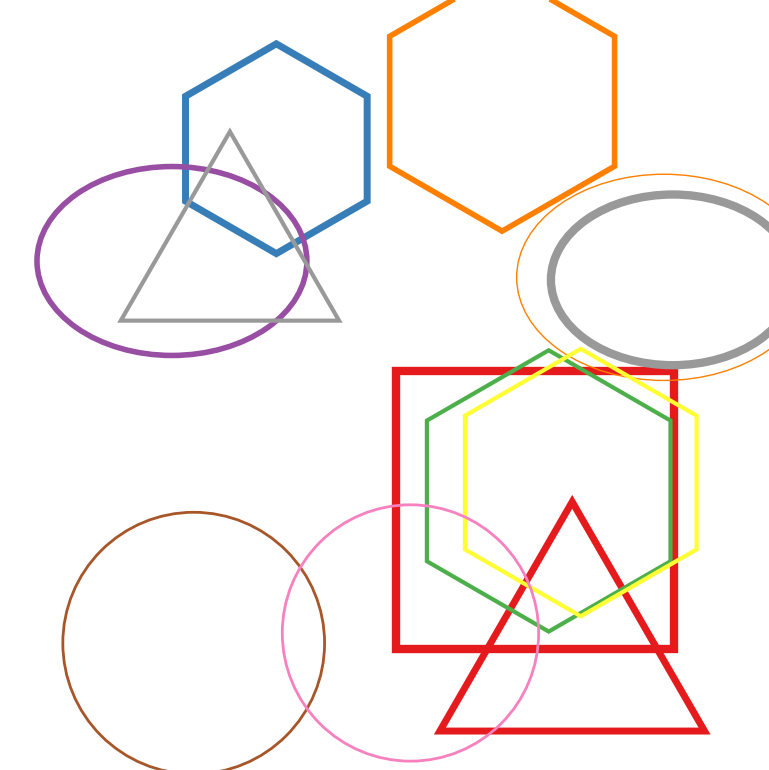[{"shape": "square", "thickness": 3, "radius": 0.9, "center": [0.695, 0.337]}, {"shape": "triangle", "thickness": 2.5, "radius": 0.99, "center": [0.743, 0.15]}, {"shape": "hexagon", "thickness": 2.5, "radius": 0.68, "center": [0.359, 0.807]}, {"shape": "hexagon", "thickness": 1.5, "radius": 0.91, "center": [0.713, 0.362]}, {"shape": "oval", "thickness": 2, "radius": 0.88, "center": [0.223, 0.661]}, {"shape": "oval", "thickness": 0.5, "radius": 0.96, "center": [0.862, 0.64]}, {"shape": "hexagon", "thickness": 2, "radius": 0.84, "center": [0.652, 0.868]}, {"shape": "hexagon", "thickness": 1.5, "radius": 0.87, "center": [0.754, 0.373]}, {"shape": "circle", "thickness": 1, "radius": 0.85, "center": [0.252, 0.165]}, {"shape": "circle", "thickness": 1, "radius": 0.83, "center": [0.533, 0.178]}, {"shape": "triangle", "thickness": 1.5, "radius": 0.82, "center": [0.299, 0.665]}, {"shape": "oval", "thickness": 3, "radius": 0.79, "center": [0.874, 0.637]}]